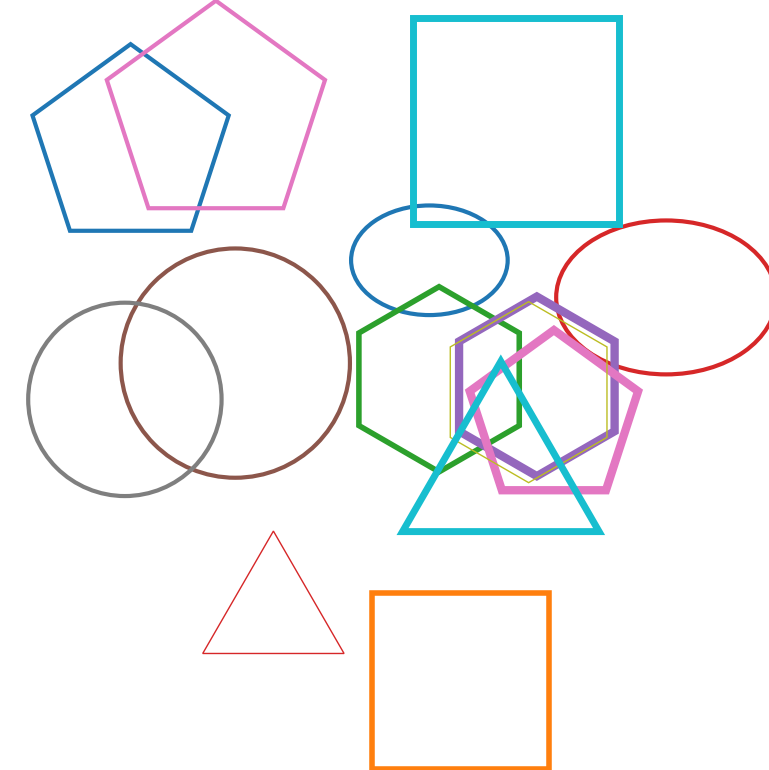[{"shape": "oval", "thickness": 1.5, "radius": 0.51, "center": [0.558, 0.662]}, {"shape": "pentagon", "thickness": 1.5, "radius": 0.67, "center": [0.17, 0.809]}, {"shape": "square", "thickness": 2, "radius": 0.57, "center": [0.598, 0.116]}, {"shape": "hexagon", "thickness": 2, "radius": 0.6, "center": [0.57, 0.507]}, {"shape": "triangle", "thickness": 0.5, "radius": 0.53, "center": [0.355, 0.204]}, {"shape": "oval", "thickness": 1.5, "radius": 0.71, "center": [0.865, 0.614]}, {"shape": "hexagon", "thickness": 3, "radius": 0.58, "center": [0.697, 0.498]}, {"shape": "circle", "thickness": 1.5, "radius": 0.74, "center": [0.306, 0.528]}, {"shape": "pentagon", "thickness": 1.5, "radius": 0.74, "center": [0.28, 0.85]}, {"shape": "pentagon", "thickness": 3, "radius": 0.57, "center": [0.719, 0.456]}, {"shape": "circle", "thickness": 1.5, "radius": 0.63, "center": [0.162, 0.481]}, {"shape": "hexagon", "thickness": 0.5, "radius": 0.59, "center": [0.687, 0.491]}, {"shape": "square", "thickness": 2.5, "radius": 0.67, "center": [0.67, 0.843]}, {"shape": "triangle", "thickness": 2.5, "radius": 0.74, "center": [0.65, 0.383]}]